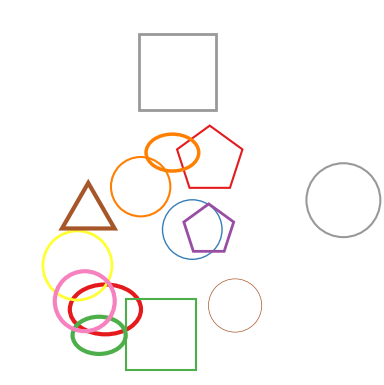[{"shape": "pentagon", "thickness": 1.5, "radius": 0.45, "center": [0.545, 0.584]}, {"shape": "oval", "thickness": 3, "radius": 0.46, "center": [0.274, 0.196]}, {"shape": "circle", "thickness": 1, "radius": 0.39, "center": [0.499, 0.404]}, {"shape": "square", "thickness": 1.5, "radius": 0.46, "center": [0.418, 0.131]}, {"shape": "oval", "thickness": 3, "radius": 0.35, "center": [0.257, 0.129]}, {"shape": "pentagon", "thickness": 2, "radius": 0.34, "center": [0.542, 0.402]}, {"shape": "oval", "thickness": 2.5, "radius": 0.34, "center": [0.448, 0.604]}, {"shape": "circle", "thickness": 1.5, "radius": 0.39, "center": [0.365, 0.515]}, {"shape": "circle", "thickness": 2, "radius": 0.45, "center": [0.201, 0.31]}, {"shape": "circle", "thickness": 0.5, "radius": 0.35, "center": [0.611, 0.206]}, {"shape": "triangle", "thickness": 3, "radius": 0.39, "center": [0.229, 0.446]}, {"shape": "circle", "thickness": 3, "radius": 0.39, "center": [0.22, 0.218]}, {"shape": "circle", "thickness": 1.5, "radius": 0.48, "center": [0.892, 0.48]}, {"shape": "square", "thickness": 2, "radius": 0.5, "center": [0.461, 0.813]}]